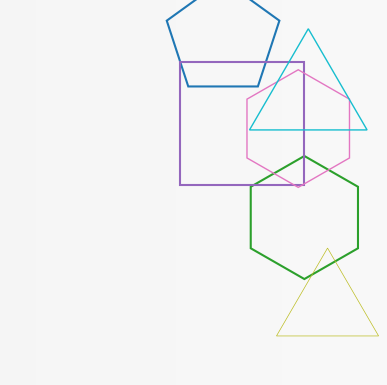[{"shape": "pentagon", "thickness": 1.5, "radius": 0.76, "center": [0.576, 0.899]}, {"shape": "hexagon", "thickness": 1.5, "radius": 0.8, "center": [0.785, 0.435]}, {"shape": "square", "thickness": 1.5, "radius": 0.8, "center": [0.625, 0.678]}, {"shape": "hexagon", "thickness": 1, "radius": 0.76, "center": [0.77, 0.666]}, {"shape": "triangle", "thickness": 0.5, "radius": 0.76, "center": [0.845, 0.203]}, {"shape": "triangle", "thickness": 1, "radius": 0.88, "center": [0.796, 0.75]}]